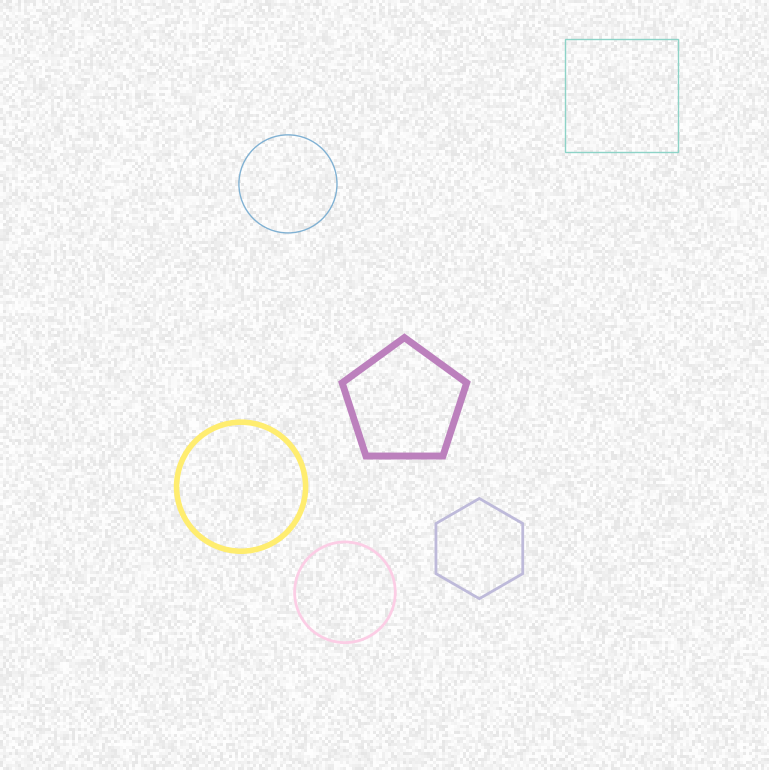[{"shape": "square", "thickness": 0.5, "radius": 0.37, "center": [0.807, 0.876]}, {"shape": "hexagon", "thickness": 1, "radius": 0.33, "center": [0.623, 0.288]}, {"shape": "circle", "thickness": 0.5, "radius": 0.32, "center": [0.374, 0.761]}, {"shape": "circle", "thickness": 1, "radius": 0.33, "center": [0.448, 0.231]}, {"shape": "pentagon", "thickness": 2.5, "radius": 0.43, "center": [0.525, 0.477]}, {"shape": "circle", "thickness": 2, "radius": 0.42, "center": [0.313, 0.368]}]